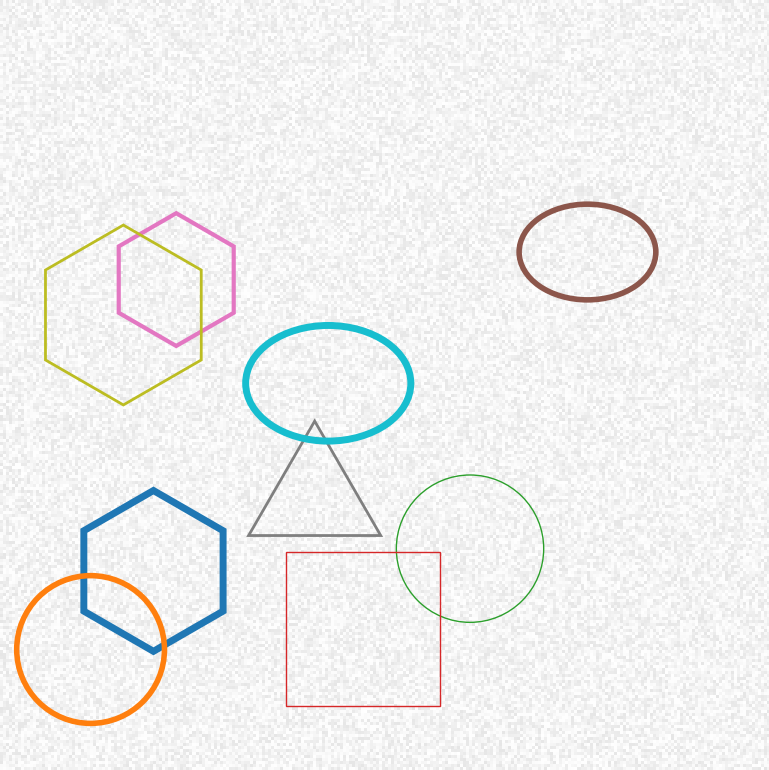[{"shape": "hexagon", "thickness": 2.5, "radius": 0.52, "center": [0.199, 0.259]}, {"shape": "circle", "thickness": 2, "radius": 0.48, "center": [0.118, 0.156]}, {"shape": "circle", "thickness": 0.5, "radius": 0.48, "center": [0.61, 0.287]}, {"shape": "square", "thickness": 0.5, "radius": 0.5, "center": [0.472, 0.183]}, {"shape": "oval", "thickness": 2, "radius": 0.44, "center": [0.763, 0.673]}, {"shape": "hexagon", "thickness": 1.5, "radius": 0.43, "center": [0.229, 0.637]}, {"shape": "triangle", "thickness": 1, "radius": 0.5, "center": [0.409, 0.354]}, {"shape": "hexagon", "thickness": 1, "radius": 0.58, "center": [0.16, 0.591]}, {"shape": "oval", "thickness": 2.5, "radius": 0.54, "center": [0.426, 0.502]}]